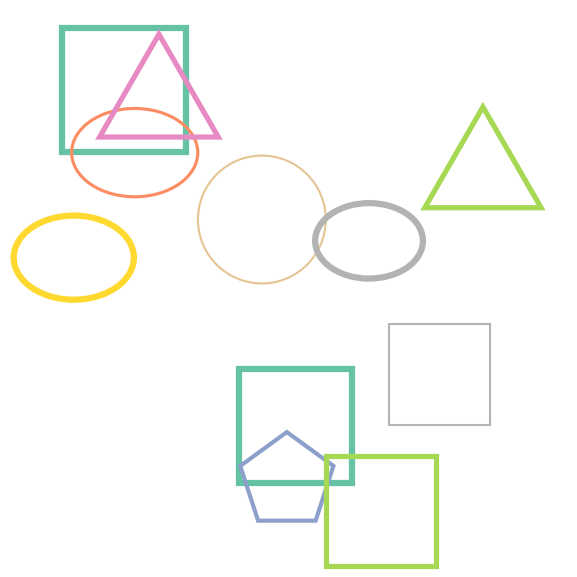[{"shape": "square", "thickness": 3, "radius": 0.54, "center": [0.215, 0.844]}, {"shape": "square", "thickness": 3, "radius": 0.49, "center": [0.511, 0.262]}, {"shape": "oval", "thickness": 1.5, "radius": 0.55, "center": [0.233, 0.735]}, {"shape": "pentagon", "thickness": 2, "radius": 0.42, "center": [0.497, 0.166]}, {"shape": "triangle", "thickness": 2.5, "radius": 0.59, "center": [0.275, 0.821]}, {"shape": "triangle", "thickness": 2.5, "radius": 0.58, "center": [0.836, 0.698]}, {"shape": "square", "thickness": 2.5, "radius": 0.48, "center": [0.66, 0.115]}, {"shape": "oval", "thickness": 3, "radius": 0.52, "center": [0.128, 0.553]}, {"shape": "circle", "thickness": 1, "radius": 0.55, "center": [0.453, 0.619]}, {"shape": "oval", "thickness": 3, "radius": 0.47, "center": [0.639, 0.582]}, {"shape": "square", "thickness": 1, "radius": 0.44, "center": [0.761, 0.351]}]